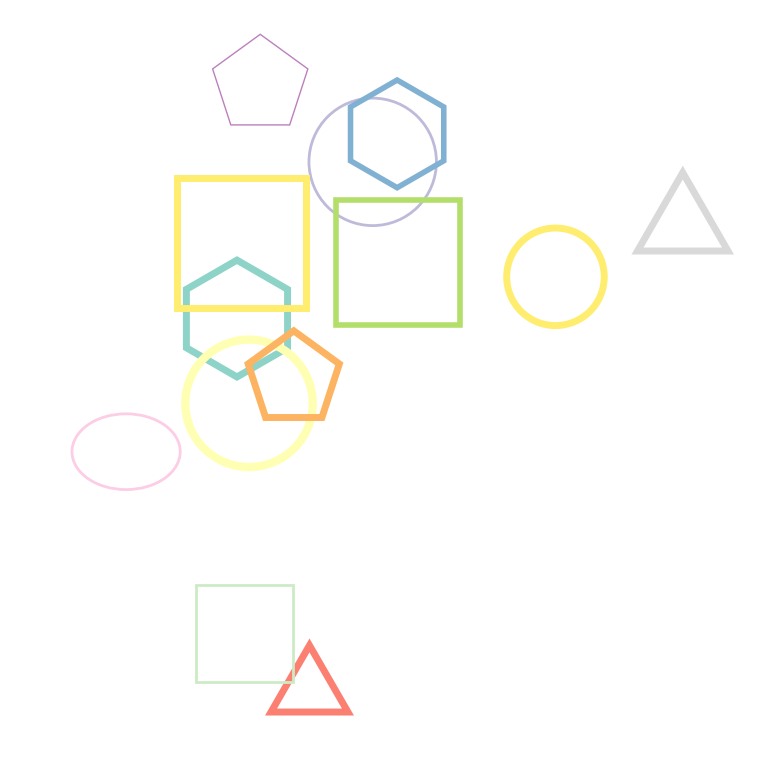[{"shape": "hexagon", "thickness": 2.5, "radius": 0.38, "center": [0.308, 0.586]}, {"shape": "circle", "thickness": 3, "radius": 0.41, "center": [0.323, 0.476]}, {"shape": "circle", "thickness": 1, "radius": 0.41, "center": [0.484, 0.79]}, {"shape": "triangle", "thickness": 2.5, "radius": 0.29, "center": [0.402, 0.104]}, {"shape": "hexagon", "thickness": 2, "radius": 0.35, "center": [0.516, 0.826]}, {"shape": "pentagon", "thickness": 2.5, "radius": 0.31, "center": [0.382, 0.508]}, {"shape": "square", "thickness": 2, "radius": 0.4, "center": [0.517, 0.659]}, {"shape": "oval", "thickness": 1, "radius": 0.35, "center": [0.164, 0.413]}, {"shape": "triangle", "thickness": 2.5, "radius": 0.34, "center": [0.887, 0.708]}, {"shape": "pentagon", "thickness": 0.5, "radius": 0.33, "center": [0.338, 0.89]}, {"shape": "square", "thickness": 1, "radius": 0.32, "center": [0.318, 0.177]}, {"shape": "circle", "thickness": 2.5, "radius": 0.32, "center": [0.721, 0.641]}, {"shape": "square", "thickness": 2.5, "radius": 0.42, "center": [0.314, 0.685]}]